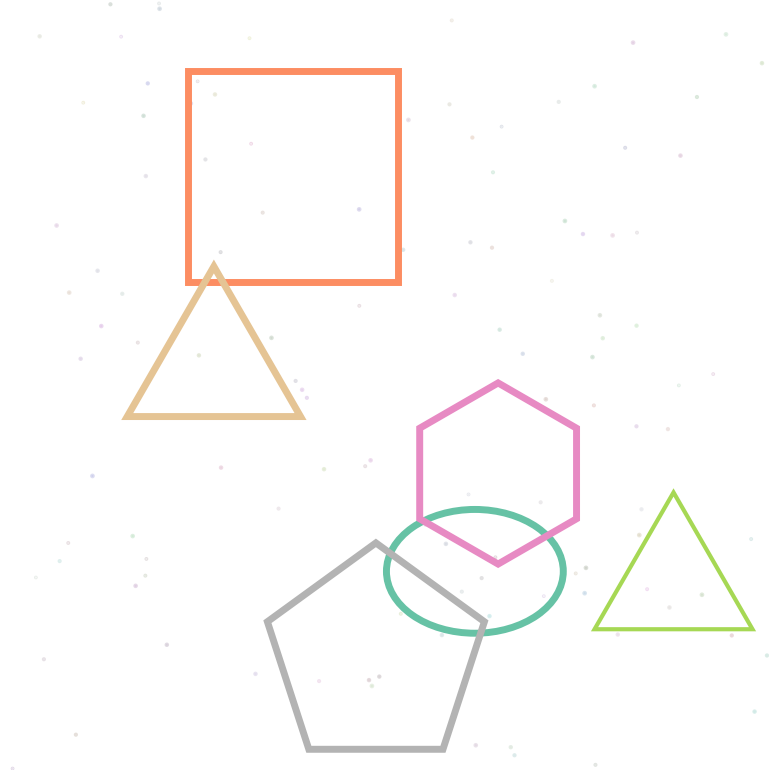[{"shape": "oval", "thickness": 2.5, "radius": 0.57, "center": [0.617, 0.258]}, {"shape": "square", "thickness": 2.5, "radius": 0.68, "center": [0.381, 0.771]}, {"shape": "hexagon", "thickness": 2.5, "radius": 0.59, "center": [0.647, 0.385]}, {"shape": "triangle", "thickness": 1.5, "radius": 0.59, "center": [0.875, 0.242]}, {"shape": "triangle", "thickness": 2.5, "radius": 0.65, "center": [0.278, 0.524]}, {"shape": "pentagon", "thickness": 2.5, "radius": 0.74, "center": [0.488, 0.147]}]